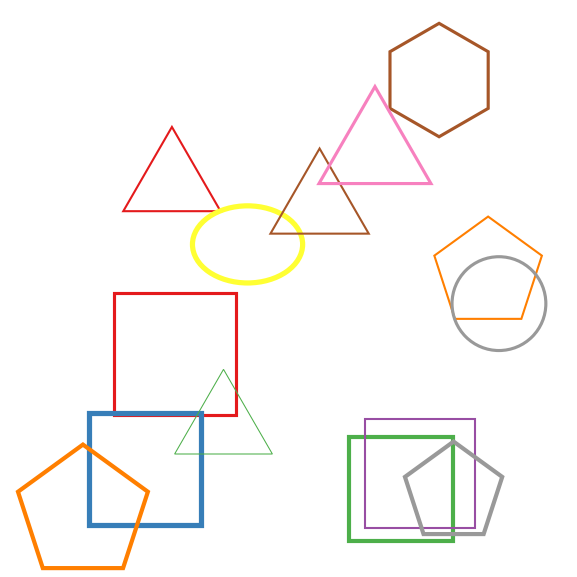[{"shape": "triangle", "thickness": 1, "radius": 0.49, "center": [0.298, 0.682]}, {"shape": "square", "thickness": 1.5, "radius": 0.53, "center": [0.303, 0.386]}, {"shape": "square", "thickness": 2.5, "radius": 0.49, "center": [0.251, 0.187]}, {"shape": "square", "thickness": 2, "radius": 0.45, "center": [0.694, 0.152]}, {"shape": "triangle", "thickness": 0.5, "radius": 0.49, "center": [0.387, 0.262]}, {"shape": "square", "thickness": 1, "radius": 0.47, "center": [0.727, 0.18]}, {"shape": "pentagon", "thickness": 2, "radius": 0.59, "center": [0.144, 0.111]}, {"shape": "pentagon", "thickness": 1, "radius": 0.49, "center": [0.845, 0.526]}, {"shape": "oval", "thickness": 2.5, "radius": 0.48, "center": [0.429, 0.576]}, {"shape": "triangle", "thickness": 1, "radius": 0.49, "center": [0.553, 0.644]}, {"shape": "hexagon", "thickness": 1.5, "radius": 0.49, "center": [0.76, 0.861]}, {"shape": "triangle", "thickness": 1.5, "radius": 0.56, "center": [0.649, 0.737]}, {"shape": "circle", "thickness": 1.5, "radius": 0.41, "center": [0.864, 0.473]}, {"shape": "pentagon", "thickness": 2, "radius": 0.44, "center": [0.785, 0.146]}]